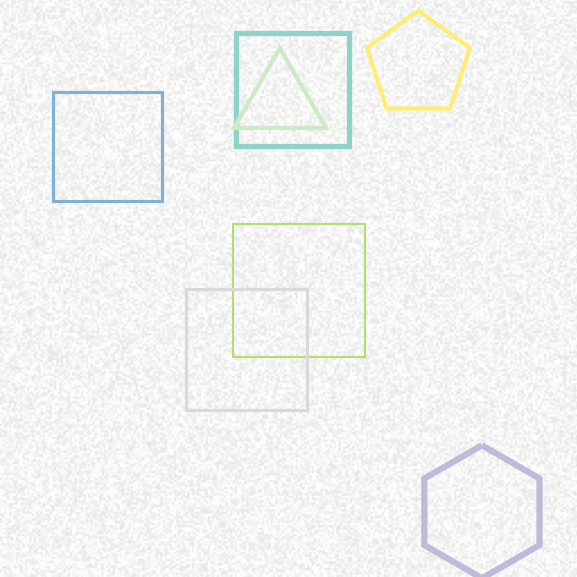[{"shape": "square", "thickness": 2.5, "radius": 0.49, "center": [0.507, 0.845]}, {"shape": "hexagon", "thickness": 3, "radius": 0.58, "center": [0.835, 0.113]}, {"shape": "square", "thickness": 1.5, "radius": 0.47, "center": [0.186, 0.745]}, {"shape": "square", "thickness": 1, "radius": 0.58, "center": [0.518, 0.496]}, {"shape": "square", "thickness": 1.5, "radius": 0.52, "center": [0.427, 0.394]}, {"shape": "triangle", "thickness": 2, "radius": 0.46, "center": [0.485, 0.824]}, {"shape": "pentagon", "thickness": 2, "radius": 0.47, "center": [0.725, 0.887]}]